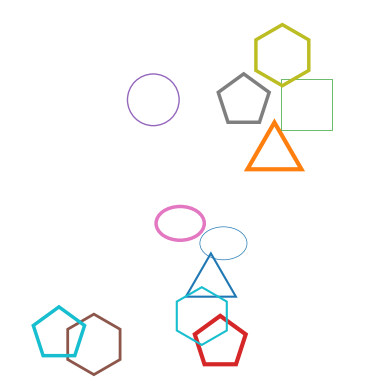[{"shape": "oval", "thickness": 0.5, "radius": 0.31, "center": [0.58, 0.368]}, {"shape": "triangle", "thickness": 1.5, "radius": 0.37, "center": [0.548, 0.267]}, {"shape": "triangle", "thickness": 3, "radius": 0.41, "center": [0.713, 0.601]}, {"shape": "square", "thickness": 0.5, "radius": 0.33, "center": [0.796, 0.729]}, {"shape": "pentagon", "thickness": 3, "radius": 0.35, "center": [0.572, 0.11]}, {"shape": "circle", "thickness": 1, "radius": 0.34, "center": [0.398, 0.741]}, {"shape": "hexagon", "thickness": 2, "radius": 0.39, "center": [0.244, 0.105]}, {"shape": "oval", "thickness": 2.5, "radius": 0.31, "center": [0.468, 0.42]}, {"shape": "pentagon", "thickness": 2.5, "radius": 0.35, "center": [0.633, 0.739]}, {"shape": "hexagon", "thickness": 2.5, "radius": 0.4, "center": [0.733, 0.857]}, {"shape": "pentagon", "thickness": 2.5, "radius": 0.35, "center": [0.153, 0.133]}, {"shape": "hexagon", "thickness": 1.5, "radius": 0.37, "center": [0.524, 0.179]}]